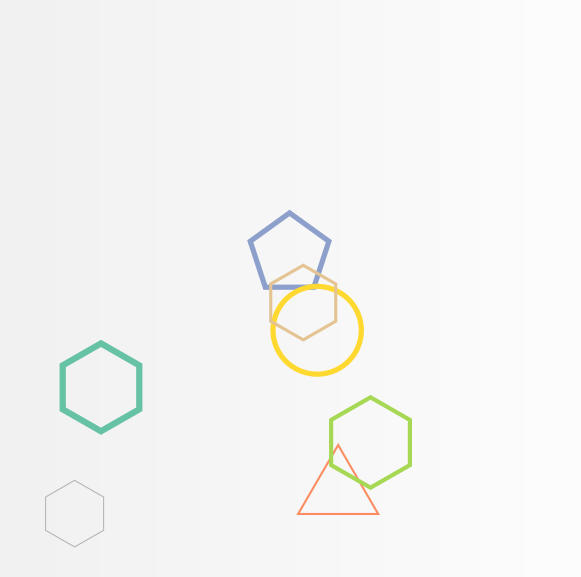[{"shape": "hexagon", "thickness": 3, "radius": 0.38, "center": [0.174, 0.328]}, {"shape": "triangle", "thickness": 1, "radius": 0.4, "center": [0.582, 0.149]}, {"shape": "pentagon", "thickness": 2.5, "radius": 0.36, "center": [0.498, 0.559]}, {"shape": "hexagon", "thickness": 2, "radius": 0.39, "center": [0.637, 0.233]}, {"shape": "circle", "thickness": 2.5, "radius": 0.38, "center": [0.546, 0.427]}, {"shape": "hexagon", "thickness": 1.5, "radius": 0.32, "center": [0.522, 0.475]}, {"shape": "hexagon", "thickness": 0.5, "radius": 0.29, "center": [0.128, 0.11]}]